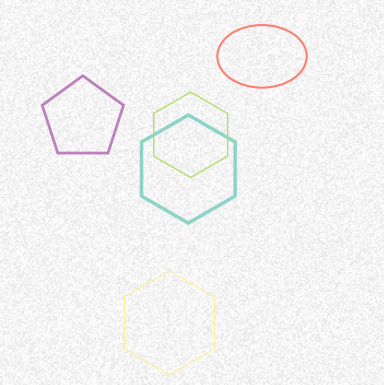[{"shape": "hexagon", "thickness": 2.5, "radius": 0.7, "center": [0.489, 0.561]}, {"shape": "oval", "thickness": 1.5, "radius": 0.58, "center": [0.681, 0.854]}, {"shape": "hexagon", "thickness": 1, "radius": 0.55, "center": [0.495, 0.65]}, {"shape": "pentagon", "thickness": 2, "radius": 0.55, "center": [0.215, 0.692]}, {"shape": "hexagon", "thickness": 0.5, "radius": 0.67, "center": [0.44, 0.161]}]